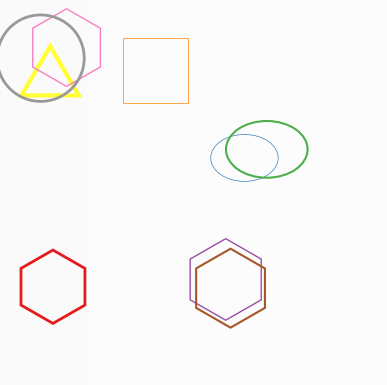[{"shape": "hexagon", "thickness": 2, "radius": 0.48, "center": [0.137, 0.255]}, {"shape": "oval", "thickness": 0.5, "radius": 0.44, "center": [0.631, 0.59]}, {"shape": "oval", "thickness": 1.5, "radius": 0.53, "center": [0.688, 0.612]}, {"shape": "hexagon", "thickness": 1, "radius": 0.53, "center": [0.582, 0.274]}, {"shape": "square", "thickness": 0.5, "radius": 0.42, "center": [0.401, 0.818]}, {"shape": "triangle", "thickness": 3, "radius": 0.43, "center": [0.129, 0.795]}, {"shape": "hexagon", "thickness": 1.5, "radius": 0.51, "center": [0.595, 0.251]}, {"shape": "hexagon", "thickness": 1, "radius": 0.5, "center": [0.172, 0.876]}, {"shape": "circle", "thickness": 2, "radius": 0.56, "center": [0.105, 0.849]}]